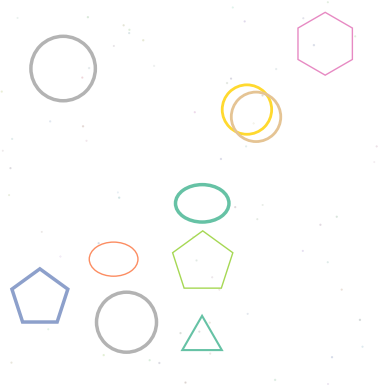[{"shape": "triangle", "thickness": 1.5, "radius": 0.3, "center": [0.525, 0.12]}, {"shape": "oval", "thickness": 2.5, "radius": 0.35, "center": [0.525, 0.472]}, {"shape": "oval", "thickness": 1, "radius": 0.32, "center": [0.295, 0.327]}, {"shape": "pentagon", "thickness": 2.5, "radius": 0.38, "center": [0.104, 0.225]}, {"shape": "hexagon", "thickness": 1, "radius": 0.41, "center": [0.845, 0.886]}, {"shape": "pentagon", "thickness": 1, "radius": 0.41, "center": [0.527, 0.318]}, {"shape": "circle", "thickness": 2, "radius": 0.32, "center": [0.641, 0.715]}, {"shape": "circle", "thickness": 2, "radius": 0.32, "center": [0.665, 0.697]}, {"shape": "circle", "thickness": 2.5, "radius": 0.39, "center": [0.329, 0.163]}, {"shape": "circle", "thickness": 2.5, "radius": 0.42, "center": [0.164, 0.822]}]